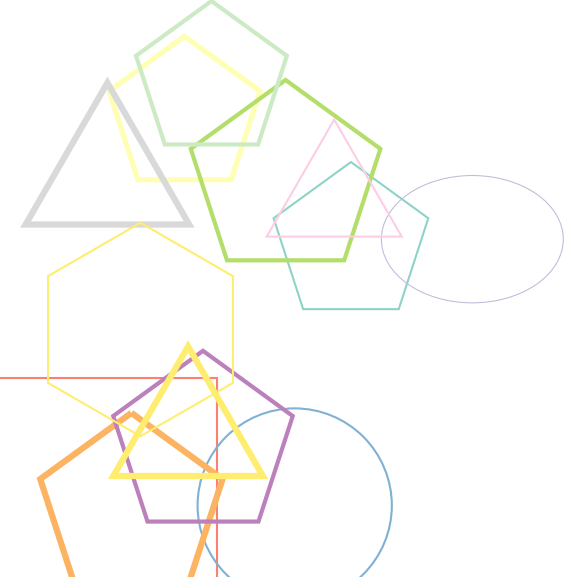[{"shape": "pentagon", "thickness": 1, "radius": 0.7, "center": [0.608, 0.578]}, {"shape": "pentagon", "thickness": 2.5, "radius": 0.69, "center": [0.319, 0.799]}, {"shape": "oval", "thickness": 0.5, "radius": 0.79, "center": [0.818, 0.585]}, {"shape": "square", "thickness": 1, "radius": 0.99, "center": [0.178, 0.147]}, {"shape": "circle", "thickness": 1, "radius": 0.84, "center": [0.51, 0.124]}, {"shape": "pentagon", "thickness": 3, "radius": 0.83, "center": [0.228, 0.118]}, {"shape": "pentagon", "thickness": 2, "radius": 0.86, "center": [0.495, 0.688]}, {"shape": "triangle", "thickness": 1, "radius": 0.68, "center": [0.579, 0.657]}, {"shape": "triangle", "thickness": 3, "radius": 0.82, "center": [0.186, 0.692]}, {"shape": "pentagon", "thickness": 2, "radius": 0.82, "center": [0.351, 0.228]}, {"shape": "pentagon", "thickness": 2, "radius": 0.69, "center": [0.366, 0.86]}, {"shape": "hexagon", "thickness": 1, "radius": 0.92, "center": [0.243, 0.429]}, {"shape": "triangle", "thickness": 3, "radius": 0.75, "center": [0.326, 0.25]}]